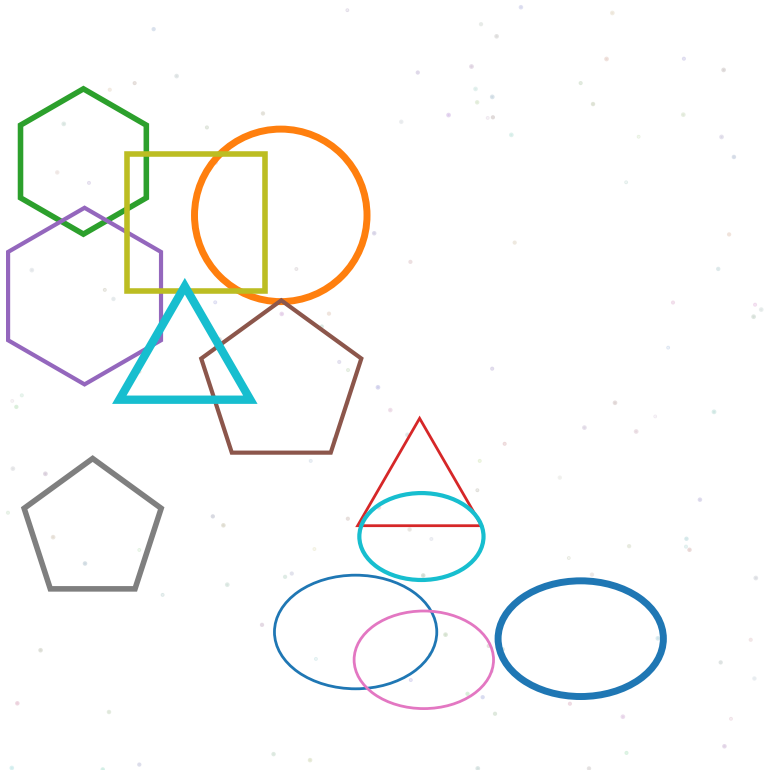[{"shape": "oval", "thickness": 2.5, "radius": 0.54, "center": [0.754, 0.171]}, {"shape": "oval", "thickness": 1, "radius": 0.53, "center": [0.462, 0.179]}, {"shape": "circle", "thickness": 2.5, "radius": 0.56, "center": [0.365, 0.72]}, {"shape": "hexagon", "thickness": 2, "radius": 0.47, "center": [0.108, 0.79]}, {"shape": "triangle", "thickness": 1, "radius": 0.46, "center": [0.545, 0.364]}, {"shape": "hexagon", "thickness": 1.5, "radius": 0.57, "center": [0.11, 0.615]}, {"shape": "pentagon", "thickness": 1.5, "radius": 0.55, "center": [0.365, 0.501]}, {"shape": "oval", "thickness": 1, "radius": 0.45, "center": [0.55, 0.143]}, {"shape": "pentagon", "thickness": 2, "radius": 0.47, "center": [0.12, 0.311]}, {"shape": "square", "thickness": 2, "radius": 0.45, "center": [0.255, 0.711]}, {"shape": "triangle", "thickness": 3, "radius": 0.49, "center": [0.24, 0.53]}, {"shape": "oval", "thickness": 1.5, "radius": 0.4, "center": [0.547, 0.303]}]